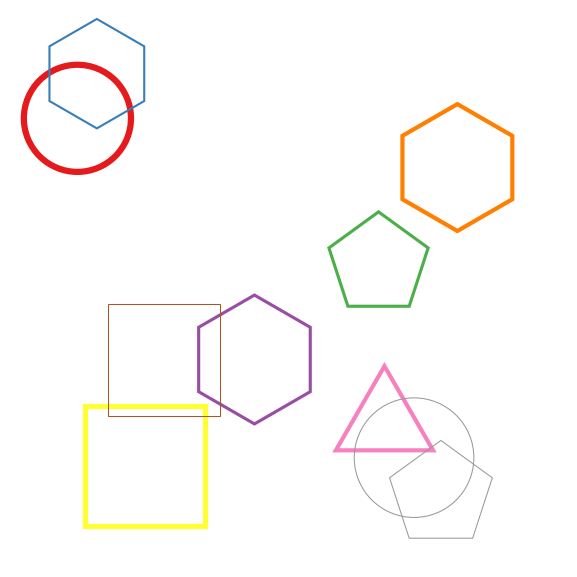[{"shape": "circle", "thickness": 3, "radius": 0.46, "center": [0.134, 0.794]}, {"shape": "hexagon", "thickness": 1, "radius": 0.47, "center": [0.168, 0.872]}, {"shape": "pentagon", "thickness": 1.5, "radius": 0.45, "center": [0.655, 0.542]}, {"shape": "hexagon", "thickness": 1.5, "radius": 0.56, "center": [0.441, 0.377]}, {"shape": "hexagon", "thickness": 2, "radius": 0.55, "center": [0.792, 0.709]}, {"shape": "square", "thickness": 2.5, "radius": 0.52, "center": [0.251, 0.193]}, {"shape": "square", "thickness": 0.5, "radius": 0.49, "center": [0.284, 0.376]}, {"shape": "triangle", "thickness": 2, "radius": 0.49, "center": [0.666, 0.268]}, {"shape": "circle", "thickness": 0.5, "radius": 0.52, "center": [0.717, 0.207]}, {"shape": "pentagon", "thickness": 0.5, "radius": 0.47, "center": [0.763, 0.143]}]